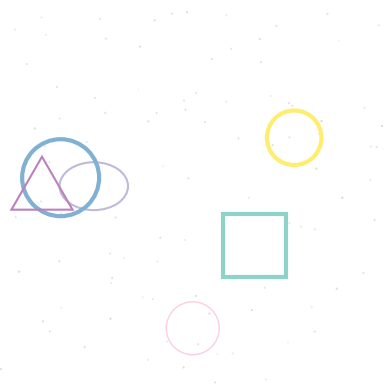[{"shape": "square", "thickness": 3, "radius": 0.41, "center": [0.662, 0.361]}, {"shape": "oval", "thickness": 1.5, "radius": 0.44, "center": [0.244, 0.516]}, {"shape": "circle", "thickness": 3, "radius": 0.5, "center": [0.157, 0.538]}, {"shape": "circle", "thickness": 1, "radius": 0.34, "center": [0.501, 0.147]}, {"shape": "triangle", "thickness": 1.5, "radius": 0.46, "center": [0.109, 0.501]}, {"shape": "circle", "thickness": 3, "radius": 0.35, "center": [0.764, 0.642]}]